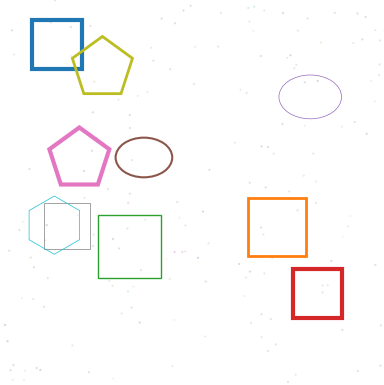[{"shape": "square", "thickness": 3, "radius": 0.32, "center": [0.149, 0.885]}, {"shape": "square", "thickness": 2, "radius": 0.38, "center": [0.719, 0.411]}, {"shape": "square", "thickness": 1, "radius": 0.41, "center": [0.336, 0.36]}, {"shape": "square", "thickness": 3, "radius": 0.31, "center": [0.824, 0.238]}, {"shape": "oval", "thickness": 0.5, "radius": 0.41, "center": [0.806, 0.748]}, {"shape": "oval", "thickness": 1.5, "radius": 0.37, "center": [0.374, 0.591]}, {"shape": "pentagon", "thickness": 3, "radius": 0.41, "center": [0.206, 0.587]}, {"shape": "square", "thickness": 0.5, "radius": 0.3, "center": [0.173, 0.412]}, {"shape": "pentagon", "thickness": 2, "radius": 0.41, "center": [0.266, 0.823]}, {"shape": "hexagon", "thickness": 0.5, "radius": 0.38, "center": [0.141, 0.415]}]